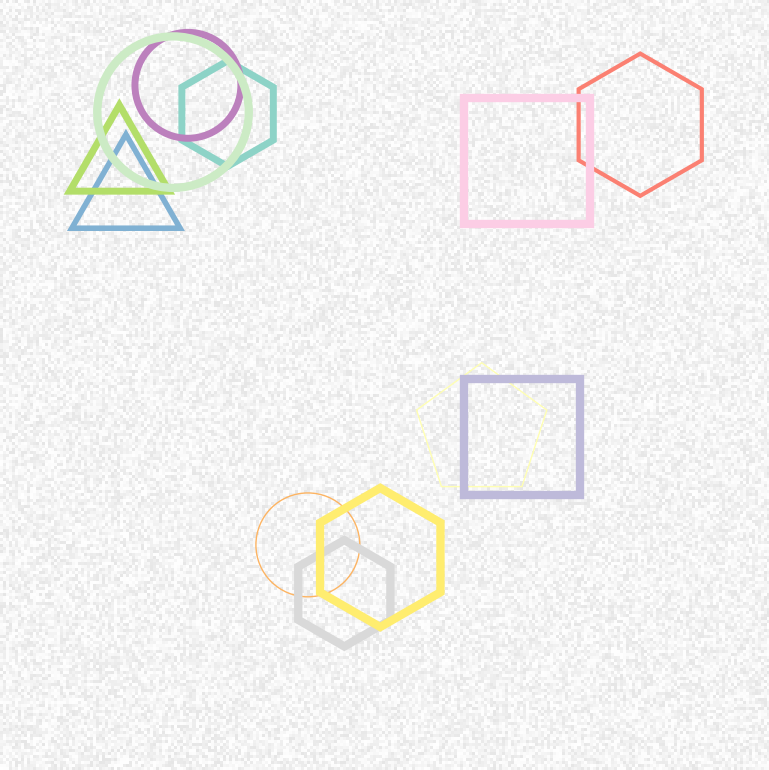[{"shape": "hexagon", "thickness": 2.5, "radius": 0.34, "center": [0.296, 0.852]}, {"shape": "pentagon", "thickness": 0.5, "radius": 0.44, "center": [0.626, 0.44]}, {"shape": "square", "thickness": 3, "radius": 0.38, "center": [0.678, 0.432]}, {"shape": "hexagon", "thickness": 1.5, "radius": 0.46, "center": [0.831, 0.838]}, {"shape": "triangle", "thickness": 2, "radius": 0.41, "center": [0.164, 0.744]}, {"shape": "circle", "thickness": 0.5, "radius": 0.34, "center": [0.4, 0.292]}, {"shape": "triangle", "thickness": 2.5, "radius": 0.37, "center": [0.155, 0.789]}, {"shape": "square", "thickness": 3, "radius": 0.41, "center": [0.685, 0.791]}, {"shape": "hexagon", "thickness": 3, "radius": 0.35, "center": [0.447, 0.23]}, {"shape": "circle", "thickness": 2.5, "radius": 0.34, "center": [0.244, 0.889]}, {"shape": "circle", "thickness": 3, "radius": 0.49, "center": [0.225, 0.854]}, {"shape": "hexagon", "thickness": 3, "radius": 0.45, "center": [0.494, 0.276]}]